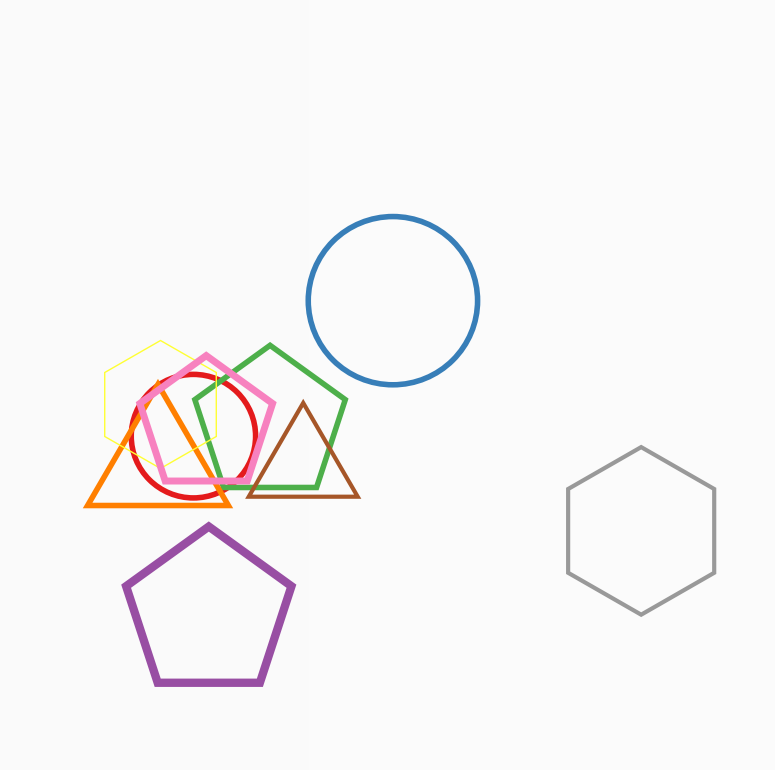[{"shape": "circle", "thickness": 2, "radius": 0.4, "center": [0.25, 0.434]}, {"shape": "circle", "thickness": 2, "radius": 0.55, "center": [0.507, 0.61]}, {"shape": "pentagon", "thickness": 2, "radius": 0.51, "center": [0.348, 0.449]}, {"shape": "pentagon", "thickness": 3, "radius": 0.56, "center": [0.269, 0.204]}, {"shape": "triangle", "thickness": 2, "radius": 0.52, "center": [0.204, 0.396]}, {"shape": "hexagon", "thickness": 0.5, "radius": 0.42, "center": [0.207, 0.475]}, {"shape": "triangle", "thickness": 1.5, "radius": 0.41, "center": [0.391, 0.396]}, {"shape": "pentagon", "thickness": 2.5, "radius": 0.45, "center": [0.266, 0.448]}, {"shape": "hexagon", "thickness": 1.5, "radius": 0.54, "center": [0.827, 0.311]}]